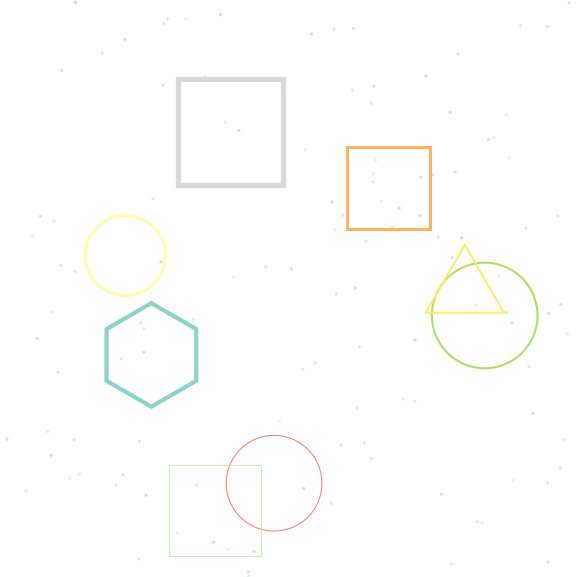[{"shape": "hexagon", "thickness": 2, "radius": 0.45, "center": [0.262, 0.385]}, {"shape": "circle", "thickness": 1.5, "radius": 0.35, "center": [0.217, 0.557]}, {"shape": "circle", "thickness": 0.5, "radius": 0.41, "center": [0.475, 0.162]}, {"shape": "square", "thickness": 1.5, "radius": 0.36, "center": [0.672, 0.673]}, {"shape": "circle", "thickness": 1, "radius": 0.46, "center": [0.839, 0.453]}, {"shape": "square", "thickness": 2.5, "radius": 0.46, "center": [0.399, 0.771]}, {"shape": "square", "thickness": 0.5, "radius": 0.4, "center": [0.372, 0.115]}, {"shape": "triangle", "thickness": 1, "radius": 0.39, "center": [0.805, 0.497]}]